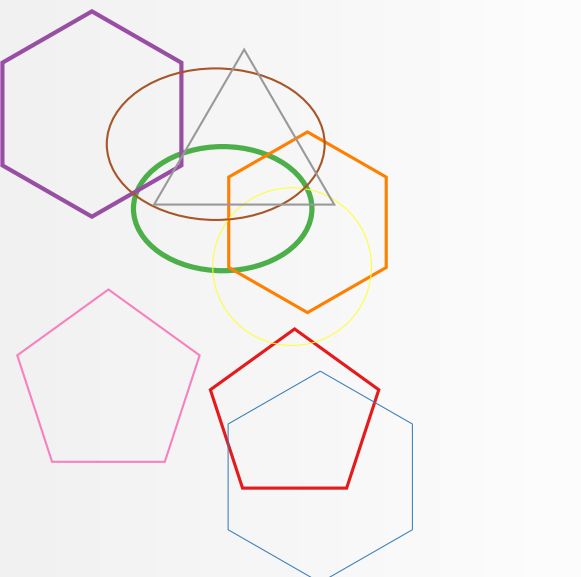[{"shape": "pentagon", "thickness": 1.5, "radius": 0.76, "center": [0.507, 0.277]}, {"shape": "hexagon", "thickness": 0.5, "radius": 0.92, "center": [0.551, 0.173]}, {"shape": "oval", "thickness": 2.5, "radius": 0.77, "center": [0.383, 0.638]}, {"shape": "hexagon", "thickness": 2, "radius": 0.89, "center": [0.158, 0.802]}, {"shape": "hexagon", "thickness": 1.5, "radius": 0.78, "center": [0.529, 0.614]}, {"shape": "circle", "thickness": 0.5, "radius": 0.68, "center": [0.503, 0.537]}, {"shape": "oval", "thickness": 1, "radius": 0.94, "center": [0.371, 0.749]}, {"shape": "pentagon", "thickness": 1, "radius": 0.82, "center": [0.187, 0.333]}, {"shape": "triangle", "thickness": 1, "radius": 0.89, "center": [0.42, 0.734]}]